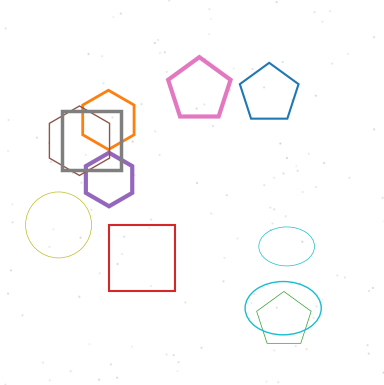[{"shape": "pentagon", "thickness": 1.5, "radius": 0.4, "center": [0.699, 0.757]}, {"shape": "hexagon", "thickness": 2, "radius": 0.39, "center": [0.282, 0.689]}, {"shape": "pentagon", "thickness": 0.5, "radius": 0.37, "center": [0.737, 0.168]}, {"shape": "square", "thickness": 1.5, "radius": 0.43, "center": [0.368, 0.33]}, {"shape": "hexagon", "thickness": 3, "radius": 0.35, "center": [0.283, 0.534]}, {"shape": "hexagon", "thickness": 1, "radius": 0.45, "center": [0.206, 0.634]}, {"shape": "pentagon", "thickness": 3, "radius": 0.43, "center": [0.518, 0.766]}, {"shape": "square", "thickness": 2.5, "radius": 0.38, "center": [0.237, 0.634]}, {"shape": "circle", "thickness": 0.5, "radius": 0.43, "center": [0.152, 0.416]}, {"shape": "oval", "thickness": 0.5, "radius": 0.36, "center": [0.745, 0.36]}, {"shape": "oval", "thickness": 1, "radius": 0.49, "center": [0.736, 0.2]}]